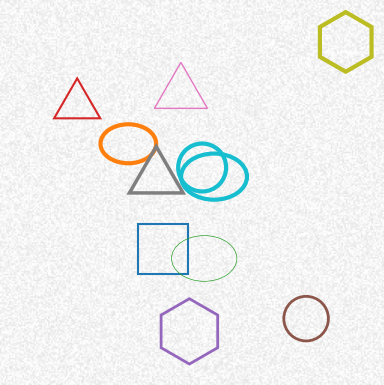[{"shape": "square", "thickness": 1.5, "radius": 0.33, "center": [0.423, 0.352]}, {"shape": "oval", "thickness": 3, "radius": 0.36, "center": [0.333, 0.627]}, {"shape": "oval", "thickness": 0.5, "radius": 0.42, "center": [0.53, 0.329]}, {"shape": "triangle", "thickness": 1.5, "radius": 0.35, "center": [0.2, 0.727]}, {"shape": "hexagon", "thickness": 2, "radius": 0.42, "center": [0.492, 0.139]}, {"shape": "circle", "thickness": 2, "radius": 0.29, "center": [0.795, 0.172]}, {"shape": "triangle", "thickness": 1, "radius": 0.4, "center": [0.47, 0.758]}, {"shape": "triangle", "thickness": 2.5, "radius": 0.4, "center": [0.406, 0.539]}, {"shape": "hexagon", "thickness": 3, "radius": 0.39, "center": [0.898, 0.891]}, {"shape": "circle", "thickness": 3, "radius": 0.31, "center": [0.525, 0.565]}, {"shape": "oval", "thickness": 3, "radius": 0.43, "center": [0.556, 0.541]}]